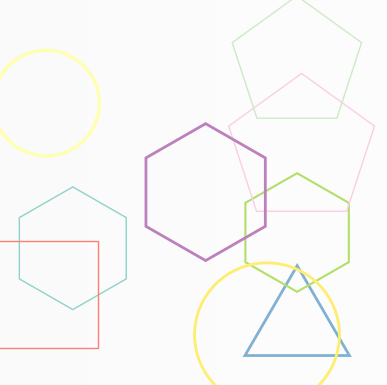[{"shape": "hexagon", "thickness": 1, "radius": 0.8, "center": [0.188, 0.355]}, {"shape": "circle", "thickness": 2.5, "radius": 0.69, "center": [0.119, 0.732]}, {"shape": "square", "thickness": 1, "radius": 0.7, "center": [0.115, 0.234]}, {"shape": "triangle", "thickness": 2, "radius": 0.78, "center": [0.767, 0.154]}, {"shape": "hexagon", "thickness": 1.5, "radius": 0.77, "center": [0.767, 0.396]}, {"shape": "pentagon", "thickness": 1, "radius": 0.99, "center": [0.778, 0.611]}, {"shape": "hexagon", "thickness": 2, "radius": 0.89, "center": [0.531, 0.501]}, {"shape": "pentagon", "thickness": 1, "radius": 0.88, "center": [0.766, 0.835]}, {"shape": "circle", "thickness": 2, "radius": 0.93, "center": [0.689, 0.13]}]